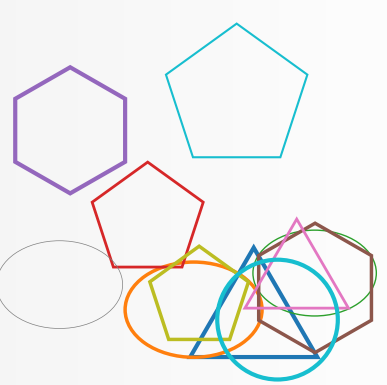[{"shape": "triangle", "thickness": 3, "radius": 0.95, "center": [0.655, 0.167]}, {"shape": "oval", "thickness": 2.5, "radius": 0.88, "center": [0.5, 0.196]}, {"shape": "oval", "thickness": 1, "radius": 0.8, "center": [0.812, 0.291]}, {"shape": "pentagon", "thickness": 2, "radius": 0.75, "center": [0.381, 0.428]}, {"shape": "hexagon", "thickness": 3, "radius": 0.82, "center": [0.181, 0.662]}, {"shape": "hexagon", "thickness": 2.5, "radius": 0.84, "center": [0.813, 0.252]}, {"shape": "triangle", "thickness": 2, "radius": 0.77, "center": [0.766, 0.277]}, {"shape": "oval", "thickness": 0.5, "radius": 0.81, "center": [0.154, 0.261]}, {"shape": "pentagon", "thickness": 2.5, "radius": 0.67, "center": [0.514, 0.227]}, {"shape": "circle", "thickness": 3, "radius": 0.78, "center": [0.716, 0.17]}, {"shape": "pentagon", "thickness": 1.5, "radius": 0.96, "center": [0.611, 0.747]}]